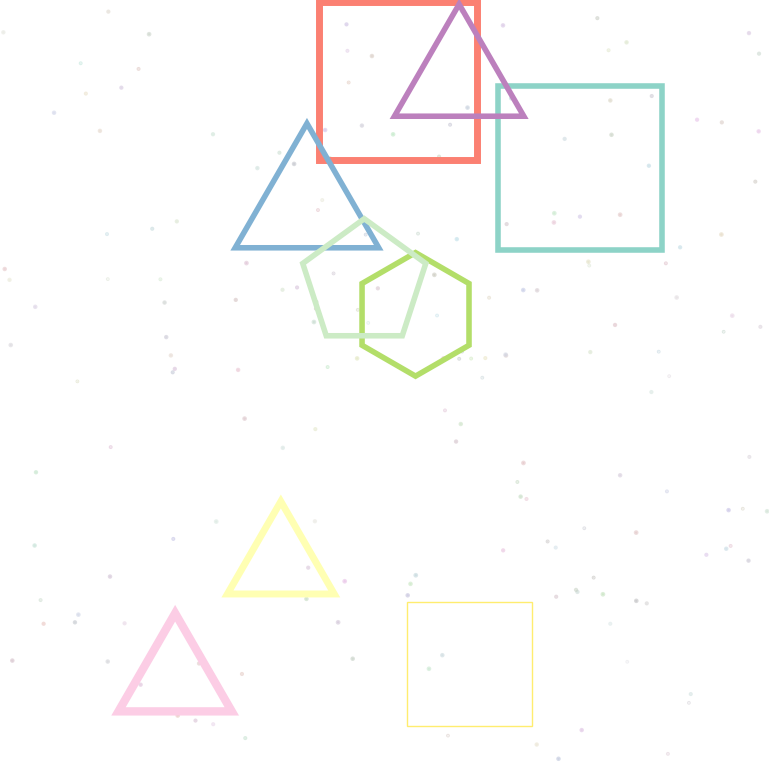[{"shape": "square", "thickness": 2, "radius": 0.53, "center": [0.753, 0.782]}, {"shape": "triangle", "thickness": 2.5, "radius": 0.4, "center": [0.365, 0.269]}, {"shape": "square", "thickness": 2.5, "radius": 0.51, "center": [0.517, 0.895]}, {"shape": "triangle", "thickness": 2, "radius": 0.54, "center": [0.399, 0.732]}, {"shape": "hexagon", "thickness": 2, "radius": 0.4, "center": [0.54, 0.592]}, {"shape": "triangle", "thickness": 3, "radius": 0.42, "center": [0.227, 0.119]}, {"shape": "triangle", "thickness": 2, "radius": 0.49, "center": [0.596, 0.898]}, {"shape": "pentagon", "thickness": 2, "radius": 0.42, "center": [0.473, 0.632]}, {"shape": "square", "thickness": 0.5, "radius": 0.4, "center": [0.61, 0.138]}]